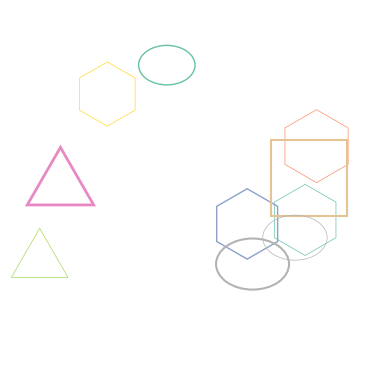[{"shape": "hexagon", "thickness": 0.5, "radius": 0.46, "center": [0.793, 0.429]}, {"shape": "oval", "thickness": 1, "radius": 0.37, "center": [0.433, 0.831]}, {"shape": "hexagon", "thickness": 0.5, "radius": 0.47, "center": [0.822, 0.62]}, {"shape": "hexagon", "thickness": 1, "radius": 0.46, "center": [0.642, 0.418]}, {"shape": "triangle", "thickness": 2, "radius": 0.5, "center": [0.157, 0.518]}, {"shape": "triangle", "thickness": 0.5, "radius": 0.43, "center": [0.103, 0.322]}, {"shape": "hexagon", "thickness": 0.5, "radius": 0.42, "center": [0.279, 0.756]}, {"shape": "square", "thickness": 1.5, "radius": 0.49, "center": [0.803, 0.539]}, {"shape": "oval", "thickness": 0.5, "radius": 0.42, "center": [0.766, 0.383]}, {"shape": "oval", "thickness": 1.5, "radius": 0.47, "center": [0.656, 0.314]}]